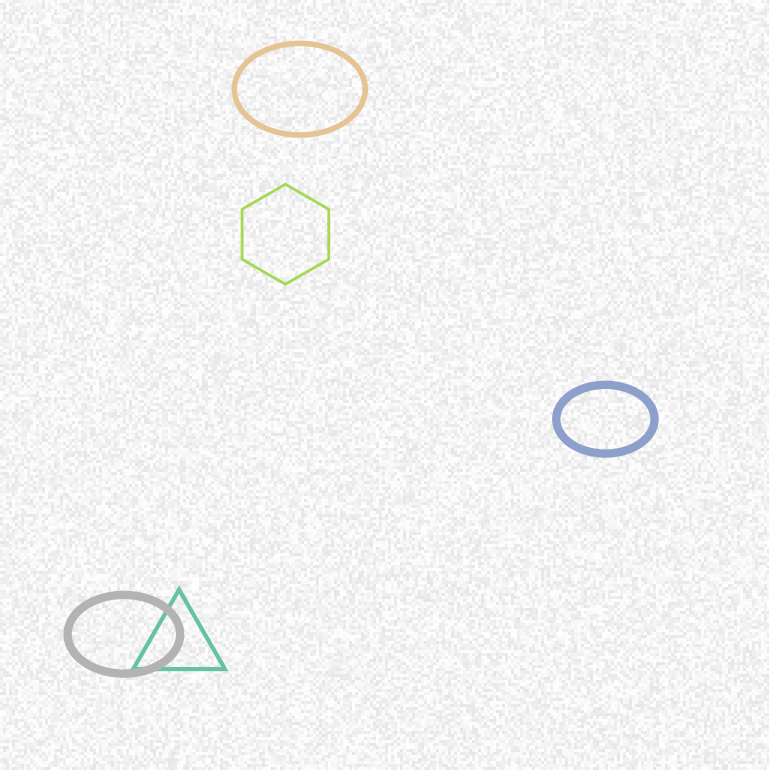[{"shape": "triangle", "thickness": 1.5, "radius": 0.34, "center": [0.233, 0.165]}, {"shape": "oval", "thickness": 3, "radius": 0.32, "center": [0.786, 0.456]}, {"shape": "hexagon", "thickness": 1, "radius": 0.32, "center": [0.371, 0.696]}, {"shape": "oval", "thickness": 2, "radius": 0.43, "center": [0.389, 0.884]}, {"shape": "oval", "thickness": 3, "radius": 0.37, "center": [0.161, 0.176]}]